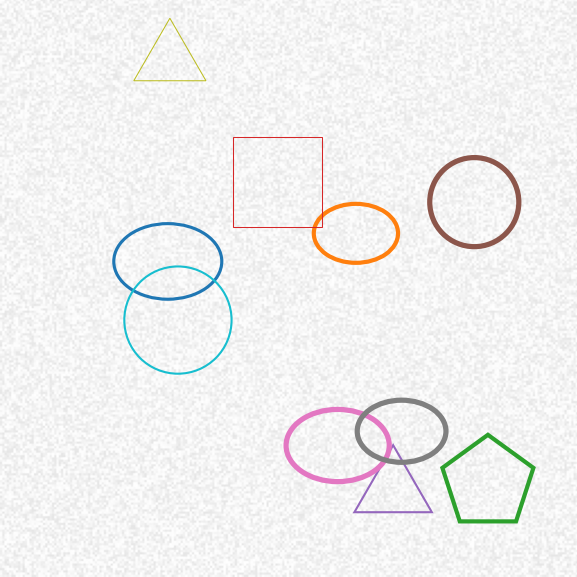[{"shape": "oval", "thickness": 1.5, "radius": 0.47, "center": [0.291, 0.546]}, {"shape": "oval", "thickness": 2, "radius": 0.36, "center": [0.616, 0.595]}, {"shape": "pentagon", "thickness": 2, "radius": 0.41, "center": [0.845, 0.163]}, {"shape": "square", "thickness": 0.5, "radius": 0.39, "center": [0.481, 0.684]}, {"shape": "triangle", "thickness": 1, "radius": 0.39, "center": [0.681, 0.151]}, {"shape": "circle", "thickness": 2.5, "radius": 0.39, "center": [0.821, 0.649]}, {"shape": "oval", "thickness": 2.5, "radius": 0.45, "center": [0.585, 0.228]}, {"shape": "oval", "thickness": 2.5, "radius": 0.38, "center": [0.695, 0.252]}, {"shape": "triangle", "thickness": 0.5, "radius": 0.36, "center": [0.294, 0.895]}, {"shape": "circle", "thickness": 1, "radius": 0.46, "center": [0.308, 0.445]}]